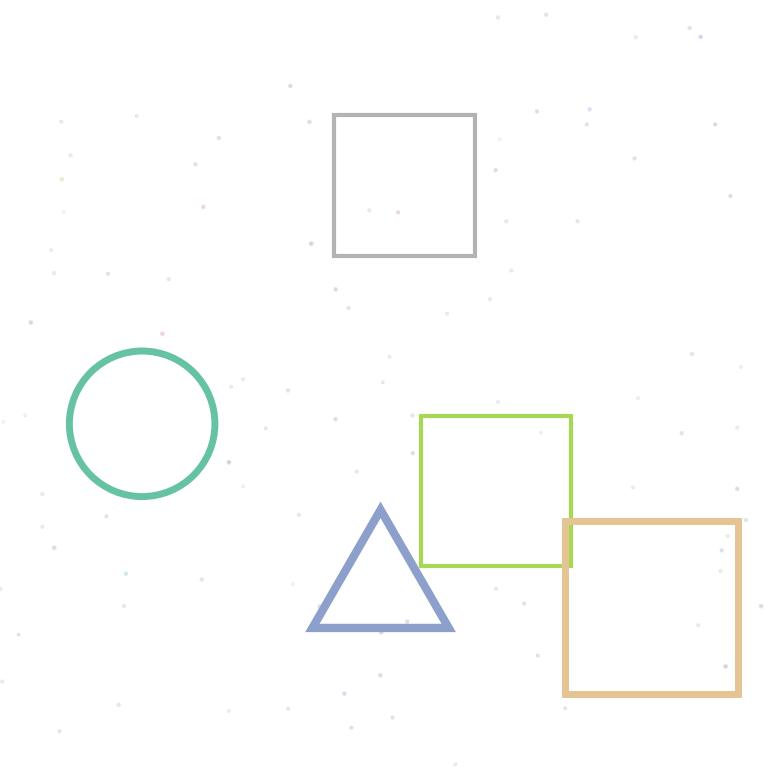[{"shape": "circle", "thickness": 2.5, "radius": 0.47, "center": [0.185, 0.45]}, {"shape": "triangle", "thickness": 3, "radius": 0.51, "center": [0.494, 0.236]}, {"shape": "square", "thickness": 1.5, "radius": 0.49, "center": [0.644, 0.363]}, {"shape": "square", "thickness": 2.5, "radius": 0.56, "center": [0.846, 0.211]}, {"shape": "square", "thickness": 1.5, "radius": 0.46, "center": [0.525, 0.759]}]